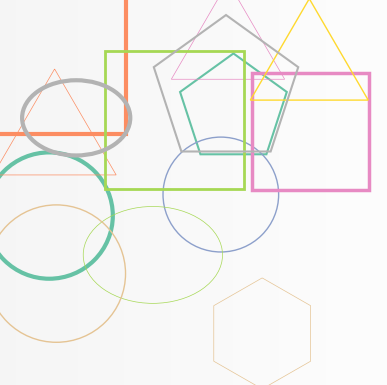[{"shape": "circle", "thickness": 3, "radius": 0.82, "center": [0.127, 0.44]}, {"shape": "pentagon", "thickness": 1.5, "radius": 0.72, "center": [0.602, 0.716]}, {"shape": "square", "thickness": 3, "radius": 0.91, "center": [0.143, 0.834]}, {"shape": "triangle", "thickness": 0.5, "radius": 0.92, "center": [0.141, 0.637]}, {"shape": "circle", "thickness": 1, "radius": 0.75, "center": [0.57, 0.495]}, {"shape": "square", "thickness": 2.5, "radius": 0.76, "center": [0.802, 0.659]}, {"shape": "triangle", "thickness": 0.5, "radius": 0.84, "center": [0.588, 0.879]}, {"shape": "oval", "thickness": 0.5, "radius": 0.9, "center": [0.395, 0.338]}, {"shape": "square", "thickness": 2, "radius": 0.9, "center": [0.451, 0.688]}, {"shape": "triangle", "thickness": 1, "radius": 0.88, "center": [0.798, 0.828]}, {"shape": "hexagon", "thickness": 0.5, "radius": 0.72, "center": [0.677, 0.134]}, {"shape": "circle", "thickness": 1, "radius": 0.89, "center": [0.146, 0.289]}, {"shape": "pentagon", "thickness": 1.5, "radius": 0.98, "center": [0.583, 0.765]}, {"shape": "oval", "thickness": 3, "radius": 0.7, "center": [0.197, 0.694]}]